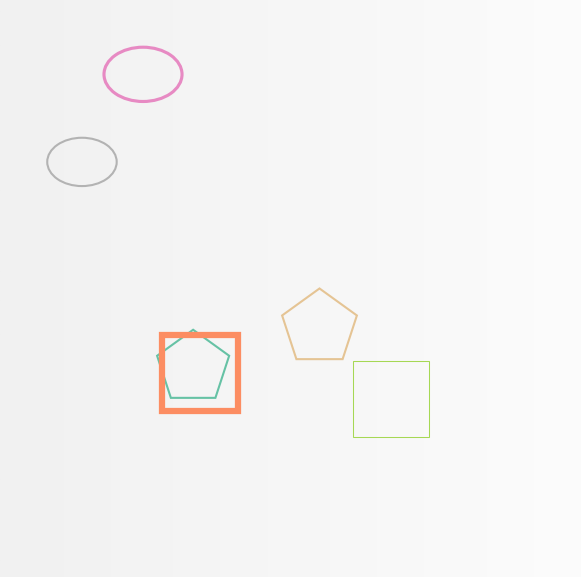[{"shape": "pentagon", "thickness": 1, "radius": 0.33, "center": [0.332, 0.363]}, {"shape": "square", "thickness": 3, "radius": 0.33, "center": [0.344, 0.353]}, {"shape": "oval", "thickness": 1.5, "radius": 0.34, "center": [0.246, 0.87]}, {"shape": "square", "thickness": 0.5, "radius": 0.33, "center": [0.673, 0.309]}, {"shape": "pentagon", "thickness": 1, "radius": 0.34, "center": [0.55, 0.432]}, {"shape": "oval", "thickness": 1, "radius": 0.3, "center": [0.141, 0.719]}]